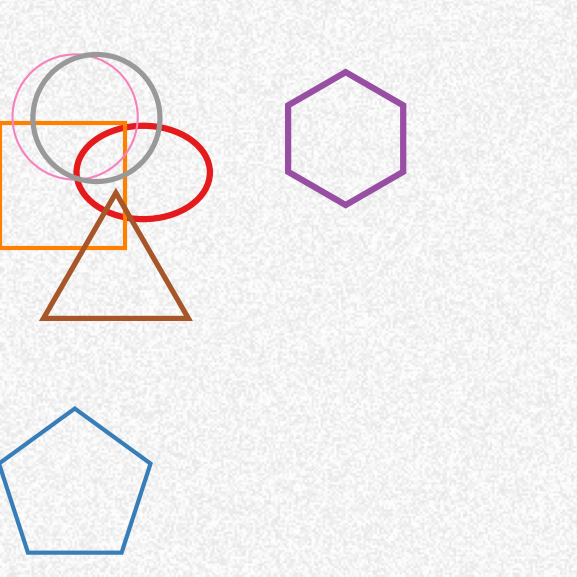[{"shape": "oval", "thickness": 3, "radius": 0.58, "center": [0.248, 0.701]}, {"shape": "pentagon", "thickness": 2, "radius": 0.69, "center": [0.129, 0.154]}, {"shape": "hexagon", "thickness": 3, "radius": 0.58, "center": [0.599, 0.759]}, {"shape": "square", "thickness": 2, "radius": 0.54, "center": [0.108, 0.678]}, {"shape": "triangle", "thickness": 2.5, "radius": 0.72, "center": [0.201, 0.52]}, {"shape": "circle", "thickness": 1, "radius": 0.54, "center": [0.13, 0.797]}, {"shape": "circle", "thickness": 2.5, "radius": 0.55, "center": [0.167, 0.795]}]